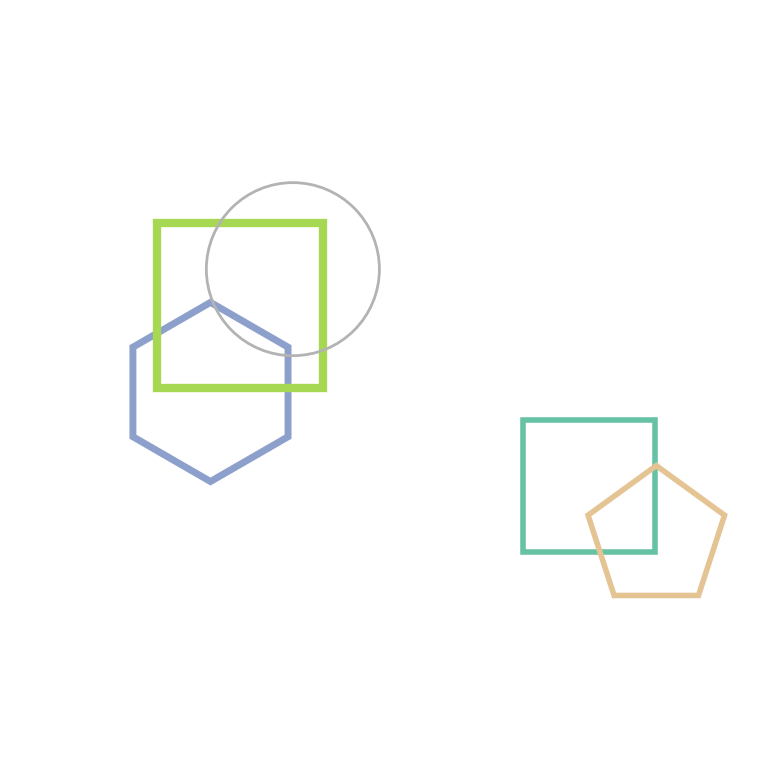[{"shape": "square", "thickness": 2, "radius": 0.43, "center": [0.765, 0.369]}, {"shape": "hexagon", "thickness": 2.5, "radius": 0.58, "center": [0.273, 0.491]}, {"shape": "square", "thickness": 3, "radius": 0.54, "center": [0.312, 0.604]}, {"shape": "pentagon", "thickness": 2, "radius": 0.47, "center": [0.852, 0.302]}, {"shape": "circle", "thickness": 1, "radius": 0.56, "center": [0.38, 0.65]}]